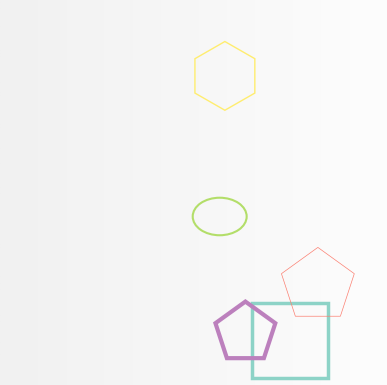[{"shape": "square", "thickness": 2.5, "radius": 0.49, "center": [0.748, 0.116]}, {"shape": "pentagon", "thickness": 0.5, "radius": 0.49, "center": [0.82, 0.259]}, {"shape": "oval", "thickness": 1.5, "radius": 0.35, "center": [0.567, 0.438]}, {"shape": "pentagon", "thickness": 3, "radius": 0.41, "center": [0.633, 0.135]}, {"shape": "hexagon", "thickness": 1, "radius": 0.45, "center": [0.58, 0.803]}]